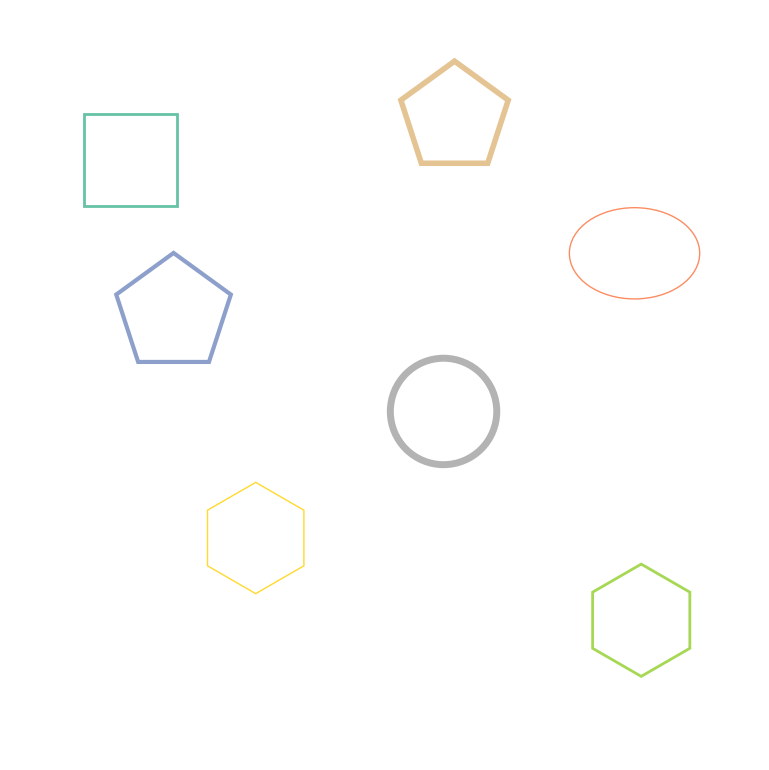[{"shape": "square", "thickness": 1, "radius": 0.3, "center": [0.17, 0.792]}, {"shape": "oval", "thickness": 0.5, "radius": 0.42, "center": [0.824, 0.671]}, {"shape": "pentagon", "thickness": 1.5, "radius": 0.39, "center": [0.225, 0.593]}, {"shape": "hexagon", "thickness": 1, "radius": 0.36, "center": [0.833, 0.194]}, {"shape": "hexagon", "thickness": 0.5, "radius": 0.36, "center": [0.332, 0.301]}, {"shape": "pentagon", "thickness": 2, "radius": 0.37, "center": [0.59, 0.847]}, {"shape": "circle", "thickness": 2.5, "radius": 0.35, "center": [0.576, 0.466]}]